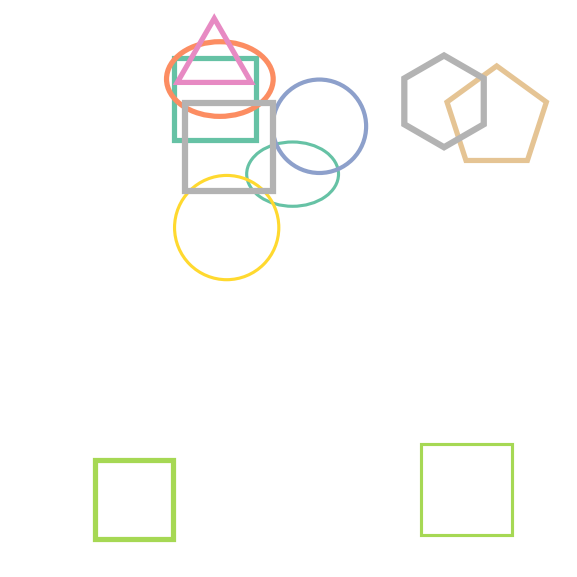[{"shape": "oval", "thickness": 1.5, "radius": 0.4, "center": [0.507, 0.698]}, {"shape": "square", "thickness": 2.5, "radius": 0.36, "center": [0.372, 0.828]}, {"shape": "oval", "thickness": 2.5, "radius": 0.46, "center": [0.381, 0.862]}, {"shape": "circle", "thickness": 2, "radius": 0.4, "center": [0.553, 0.78]}, {"shape": "triangle", "thickness": 2.5, "radius": 0.37, "center": [0.371, 0.893]}, {"shape": "square", "thickness": 1.5, "radius": 0.39, "center": [0.808, 0.152]}, {"shape": "square", "thickness": 2.5, "radius": 0.34, "center": [0.232, 0.134]}, {"shape": "circle", "thickness": 1.5, "radius": 0.45, "center": [0.393, 0.605]}, {"shape": "pentagon", "thickness": 2.5, "radius": 0.45, "center": [0.86, 0.794]}, {"shape": "square", "thickness": 3, "radius": 0.38, "center": [0.397, 0.744]}, {"shape": "hexagon", "thickness": 3, "radius": 0.4, "center": [0.769, 0.824]}]